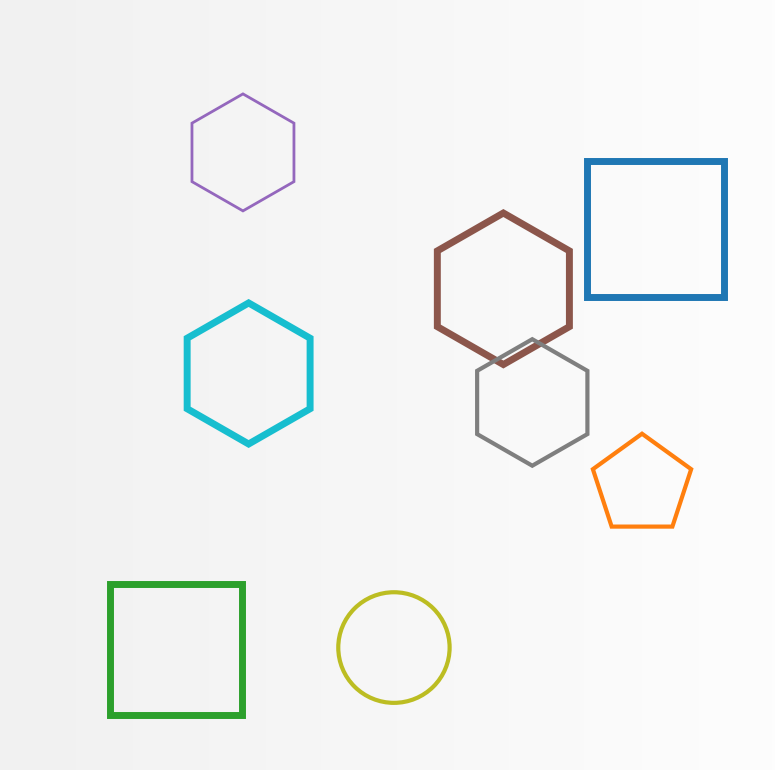[{"shape": "square", "thickness": 2.5, "radius": 0.44, "center": [0.845, 0.702]}, {"shape": "pentagon", "thickness": 1.5, "radius": 0.33, "center": [0.828, 0.37]}, {"shape": "square", "thickness": 2.5, "radius": 0.42, "center": [0.227, 0.157]}, {"shape": "hexagon", "thickness": 1, "radius": 0.38, "center": [0.314, 0.802]}, {"shape": "hexagon", "thickness": 2.5, "radius": 0.49, "center": [0.65, 0.625]}, {"shape": "hexagon", "thickness": 1.5, "radius": 0.41, "center": [0.687, 0.477]}, {"shape": "circle", "thickness": 1.5, "radius": 0.36, "center": [0.508, 0.159]}, {"shape": "hexagon", "thickness": 2.5, "radius": 0.46, "center": [0.321, 0.515]}]